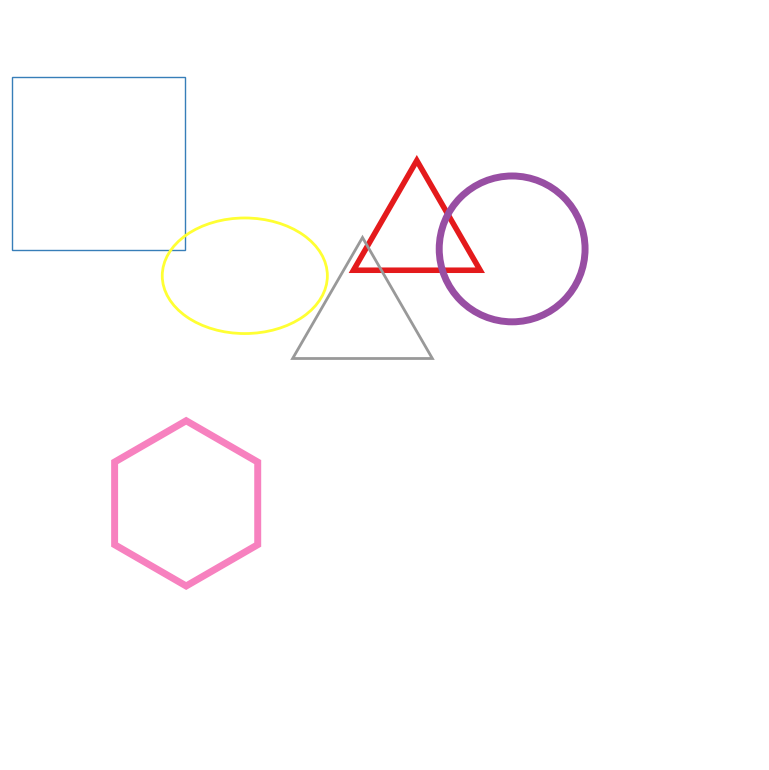[{"shape": "triangle", "thickness": 2, "radius": 0.47, "center": [0.541, 0.697]}, {"shape": "square", "thickness": 0.5, "radius": 0.56, "center": [0.128, 0.788]}, {"shape": "circle", "thickness": 2.5, "radius": 0.47, "center": [0.665, 0.677]}, {"shape": "oval", "thickness": 1, "radius": 0.54, "center": [0.318, 0.642]}, {"shape": "hexagon", "thickness": 2.5, "radius": 0.54, "center": [0.242, 0.346]}, {"shape": "triangle", "thickness": 1, "radius": 0.52, "center": [0.471, 0.587]}]